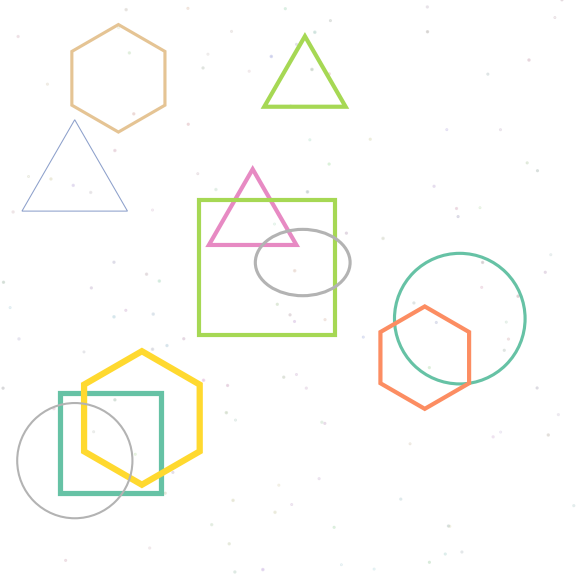[{"shape": "square", "thickness": 2.5, "radius": 0.43, "center": [0.192, 0.233]}, {"shape": "circle", "thickness": 1.5, "radius": 0.57, "center": [0.796, 0.447]}, {"shape": "hexagon", "thickness": 2, "radius": 0.44, "center": [0.736, 0.38]}, {"shape": "triangle", "thickness": 0.5, "radius": 0.53, "center": [0.129, 0.686]}, {"shape": "triangle", "thickness": 2, "radius": 0.44, "center": [0.438, 0.619]}, {"shape": "square", "thickness": 2, "radius": 0.59, "center": [0.463, 0.536]}, {"shape": "triangle", "thickness": 2, "radius": 0.41, "center": [0.528, 0.855]}, {"shape": "hexagon", "thickness": 3, "radius": 0.58, "center": [0.246, 0.275]}, {"shape": "hexagon", "thickness": 1.5, "radius": 0.47, "center": [0.205, 0.864]}, {"shape": "circle", "thickness": 1, "radius": 0.5, "center": [0.13, 0.201]}, {"shape": "oval", "thickness": 1.5, "radius": 0.41, "center": [0.524, 0.545]}]